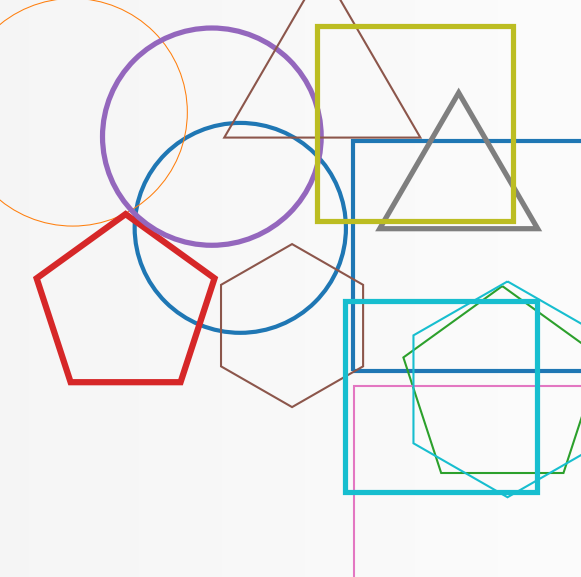[{"shape": "circle", "thickness": 2, "radius": 0.91, "center": [0.413, 0.605]}, {"shape": "square", "thickness": 2, "radius": 0.99, "center": [0.807, 0.556]}, {"shape": "circle", "thickness": 0.5, "radius": 0.99, "center": [0.125, 0.805]}, {"shape": "pentagon", "thickness": 1, "radius": 0.89, "center": [0.864, 0.325]}, {"shape": "pentagon", "thickness": 3, "radius": 0.8, "center": [0.216, 0.467]}, {"shape": "circle", "thickness": 2.5, "radius": 0.94, "center": [0.364, 0.763]}, {"shape": "triangle", "thickness": 1, "radius": 0.97, "center": [0.555, 0.858]}, {"shape": "hexagon", "thickness": 1, "radius": 0.71, "center": [0.502, 0.435]}, {"shape": "square", "thickness": 1, "radius": 1.0, "center": [0.81, 0.131]}, {"shape": "triangle", "thickness": 2.5, "radius": 0.78, "center": [0.789, 0.682]}, {"shape": "square", "thickness": 2.5, "radius": 0.85, "center": [0.714, 0.785]}, {"shape": "hexagon", "thickness": 1, "radius": 0.93, "center": [0.873, 0.325]}, {"shape": "square", "thickness": 2.5, "radius": 0.82, "center": [0.759, 0.313]}]